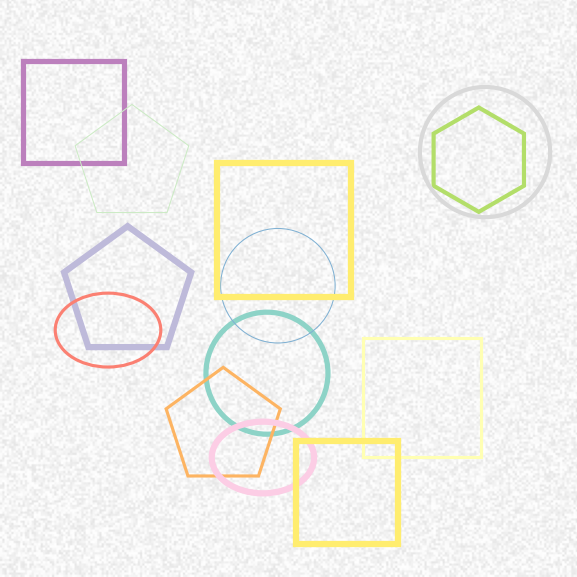[{"shape": "circle", "thickness": 2.5, "radius": 0.53, "center": [0.462, 0.353]}, {"shape": "square", "thickness": 1.5, "radius": 0.51, "center": [0.731, 0.311]}, {"shape": "pentagon", "thickness": 3, "radius": 0.58, "center": [0.221, 0.492]}, {"shape": "oval", "thickness": 1.5, "radius": 0.46, "center": [0.187, 0.428]}, {"shape": "circle", "thickness": 0.5, "radius": 0.5, "center": [0.481, 0.504]}, {"shape": "pentagon", "thickness": 1.5, "radius": 0.52, "center": [0.387, 0.259]}, {"shape": "hexagon", "thickness": 2, "radius": 0.45, "center": [0.829, 0.723]}, {"shape": "oval", "thickness": 3, "radius": 0.44, "center": [0.455, 0.207]}, {"shape": "circle", "thickness": 2, "radius": 0.56, "center": [0.84, 0.736]}, {"shape": "square", "thickness": 2.5, "radius": 0.44, "center": [0.127, 0.805]}, {"shape": "pentagon", "thickness": 0.5, "radius": 0.52, "center": [0.228, 0.715]}, {"shape": "square", "thickness": 3, "radius": 0.58, "center": [0.491, 0.601]}, {"shape": "square", "thickness": 3, "radius": 0.44, "center": [0.6, 0.146]}]